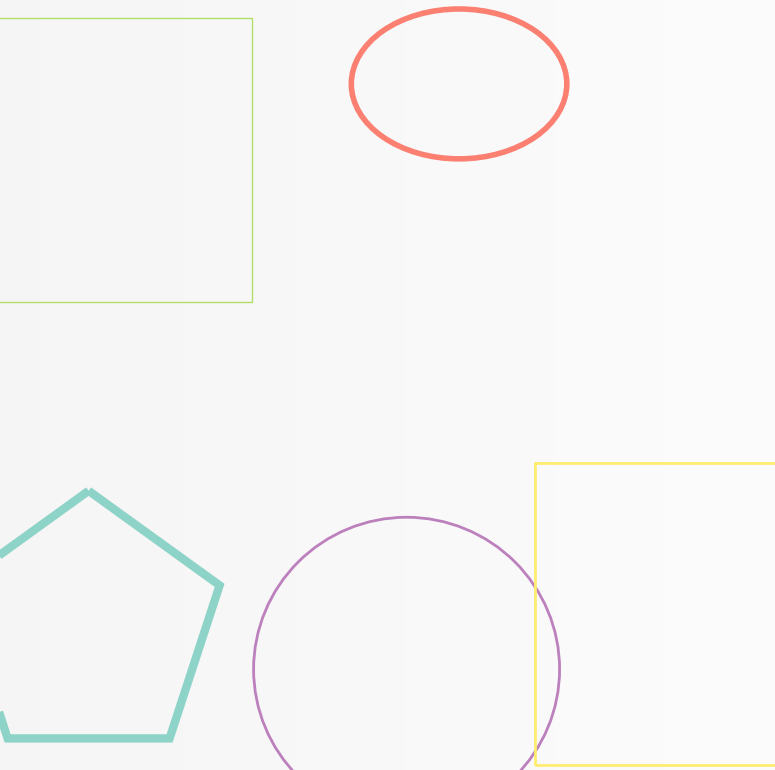[{"shape": "pentagon", "thickness": 3, "radius": 0.89, "center": [0.114, 0.185]}, {"shape": "oval", "thickness": 2, "radius": 0.7, "center": [0.592, 0.891]}, {"shape": "square", "thickness": 0.5, "radius": 0.92, "center": [0.141, 0.792]}, {"shape": "circle", "thickness": 1, "radius": 0.99, "center": [0.525, 0.131]}, {"shape": "square", "thickness": 1, "radius": 0.98, "center": [0.887, 0.203]}]